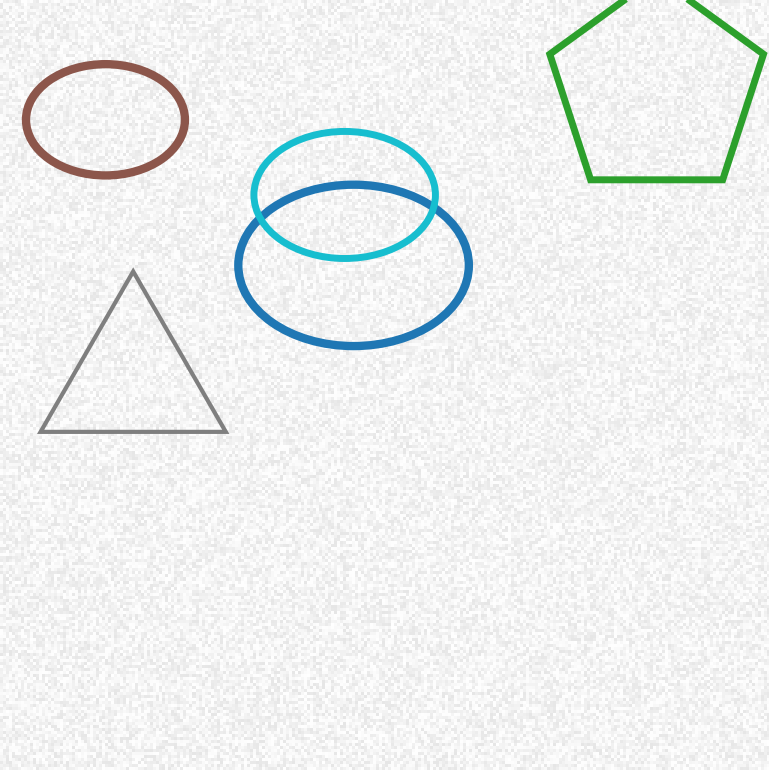[{"shape": "oval", "thickness": 3, "radius": 0.75, "center": [0.459, 0.655]}, {"shape": "pentagon", "thickness": 2.5, "radius": 0.73, "center": [0.853, 0.885]}, {"shape": "oval", "thickness": 3, "radius": 0.52, "center": [0.137, 0.844]}, {"shape": "triangle", "thickness": 1.5, "radius": 0.69, "center": [0.173, 0.509]}, {"shape": "oval", "thickness": 2.5, "radius": 0.59, "center": [0.448, 0.747]}]